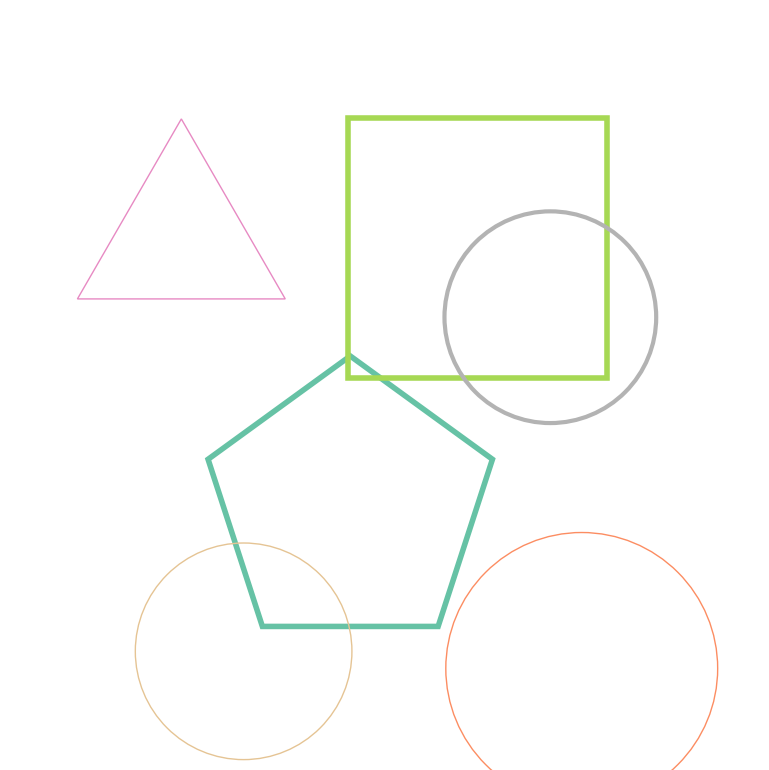[{"shape": "pentagon", "thickness": 2, "radius": 0.97, "center": [0.455, 0.344]}, {"shape": "circle", "thickness": 0.5, "radius": 0.88, "center": [0.756, 0.132]}, {"shape": "triangle", "thickness": 0.5, "radius": 0.78, "center": [0.236, 0.69]}, {"shape": "square", "thickness": 2, "radius": 0.84, "center": [0.62, 0.678]}, {"shape": "circle", "thickness": 0.5, "radius": 0.7, "center": [0.316, 0.154]}, {"shape": "circle", "thickness": 1.5, "radius": 0.69, "center": [0.715, 0.588]}]